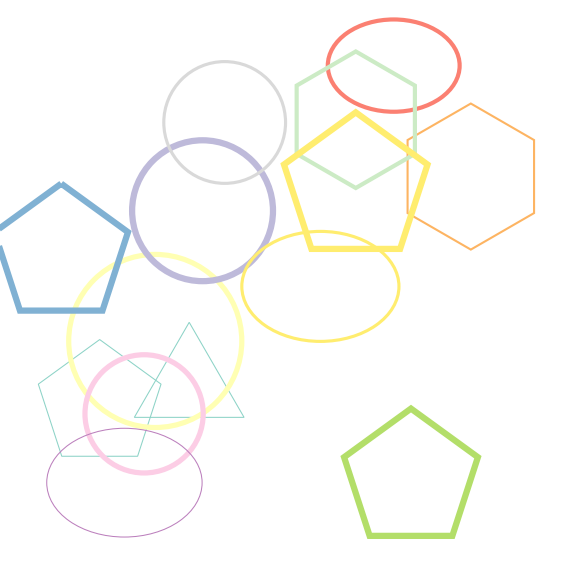[{"shape": "triangle", "thickness": 0.5, "radius": 0.55, "center": [0.328, 0.331]}, {"shape": "pentagon", "thickness": 0.5, "radius": 0.56, "center": [0.173, 0.299]}, {"shape": "circle", "thickness": 2.5, "radius": 0.75, "center": [0.269, 0.409]}, {"shape": "circle", "thickness": 3, "radius": 0.61, "center": [0.351, 0.634]}, {"shape": "oval", "thickness": 2, "radius": 0.57, "center": [0.682, 0.886]}, {"shape": "pentagon", "thickness": 3, "radius": 0.61, "center": [0.106, 0.56]}, {"shape": "hexagon", "thickness": 1, "radius": 0.63, "center": [0.815, 0.693]}, {"shape": "pentagon", "thickness": 3, "radius": 0.61, "center": [0.712, 0.17]}, {"shape": "circle", "thickness": 2.5, "radius": 0.51, "center": [0.25, 0.283]}, {"shape": "circle", "thickness": 1.5, "radius": 0.53, "center": [0.389, 0.787]}, {"shape": "oval", "thickness": 0.5, "radius": 0.67, "center": [0.215, 0.163]}, {"shape": "hexagon", "thickness": 2, "radius": 0.59, "center": [0.616, 0.792]}, {"shape": "pentagon", "thickness": 3, "radius": 0.65, "center": [0.616, 0.674]}, {"shape": "oval", "thickness": 1.5, "radius": 0.68, "center": [0.555, 0.503]}]